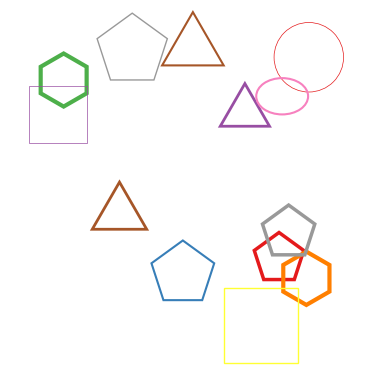[{"shape": "circle", "thickness": 0.5, "radius": 0.45, "center": [0.802, 0.851]}, {"shape": "pentagon", "thickness": 2.5, "radius": 0.34, "center": [0.725, 0.329]}, {"shape": "pentagon", "thickness": 1.5, "radius": 0.43, "center": [0.475, 0.29]}, {"shape": "hexagon", "thickness": 3, "radius": 0.34, "center": [0.165, 0.792]}, {"shape": "square", "thickness": 0.5, "radius": 0.37, "center": [0.15, 0.703]}, {"shape": "triangle", "thickness": 2, "radius": 0.37, "center": [0.636, 0.709]}, {"shape": "hexagon", "thickness": 3, "radius": 0.35, "center": [0.796, 0.277]}, {"shape": "square", "thickness": 1, "radius": 0.48, "center": [0.677, 0.155]}, {"shape": "triangle", "thickness": 2, "radius": 0.41, "center": [0.31, 0.445]}, {"shape": "triangle", "thickness": 1.5, "radius": 0.46, "center": [0.501, 0.876]}, {"shape": "oval", "thickness": 1.5, "radius": 0.34, "center": [0.733, 0.75]}, {"shape": "pentagon", "thickness": 1, "radius": 0.48, "center": [0.343, 0.87]}, {"shape": "pentagon", "thickness": 2.5, "radius": 0.36, "center": [0.75, 0.396]}]